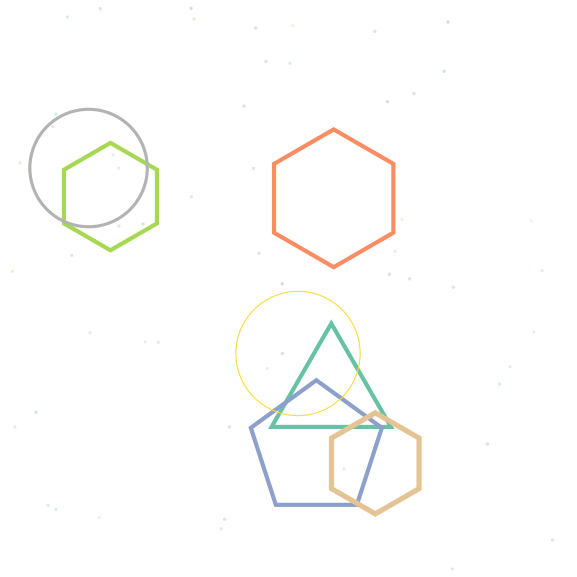[{"shape": "triangle", "thickness": 2, "radius": 0.6, "center": [0.574, 0.32]}, {"shape": "hexagon", "thickness": 2, "radius": 0.6, "center": [0.578, 0.656]}, {"shape": "pentagon", "thickness": 2, "radius": 0.6, "center": [0.548, 0.221]}, {"shape": "hexagon", "thickness": 2, "radius": 0.46, "center": [0.191, 0.659]}, {"shape": "circle", "thickness": 0.5, "radius": 0.54, "center": [0.516, 0.387]}, {"shape": "hexagon", "thickness": 2.5, "radius": 0.44, "center": [0.65, 0.197]}, {"shape": "circle", "thickness": 1.5, "radius": 0.51, "center": [0.153, 0.708]}]